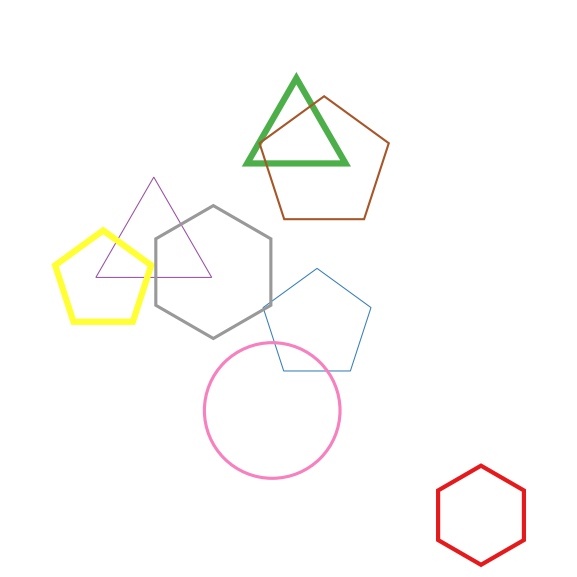[{"shape": "hexagon", "thickness": 2, "radius": 0.43, "center": [0.833, 0.107]}, {"shape": "pentagon", "thickness": 0.5, "radius": 0.49, "center": [0.549, 0.436]}, {"shape": "triangle", "thickness": 3, "radius": 0.49, "center": [0.513, 0.765]}, {"shape": "triangle", "thickness": 0.5, "radius": 0.58, "center": [0.266, 0.577]}, {"shape": "pentagon", "thickness": 3, "radius": 0.44, "center": [0.179, 0.513]}, {"shape": "pentagon", "thickness": 1, "radius": 0.59, "center": [0.561, 0.715]}, {"shape": "circle", "thickness": 1.5, "radius": 0.59, "center": [0.471, 0.288]}, {"shape": "hexagon", "thickness": 1.5, "radius": 0.58, "center": [0.369, 0.528]}]